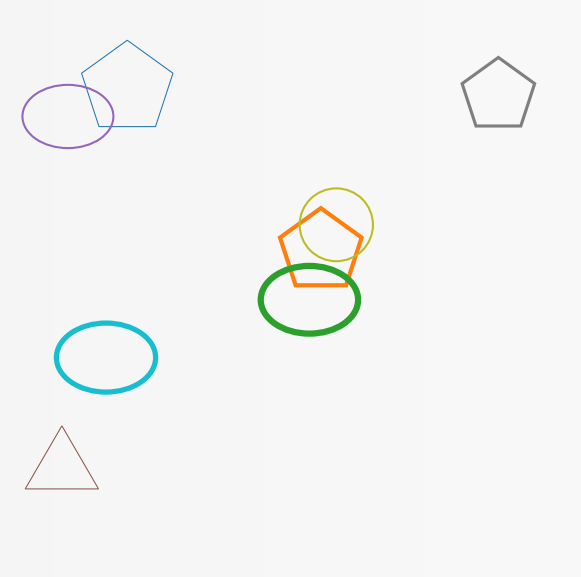[{"shape": "pentagon", "thickness": 0.5, "radius": 0.41, "center": [0.219, 0.847]}, {"shape": "pentagon", "thickness": 2, "radius": 0.37, "center": [0.552, 0.565]}, {"shape": "oval", "thickness": 3, "radius": 0.42, "center": [0.532, 0.48]}, {"shape": "oval", "thickness": 1, "radius": 0.39, "center": [0.117, 0.797]}, {"shape": "triangle", "thickness": 0.5, "radius": 0.36, "center": [0.106, 0.189]}, {"shape": "pentagon", "thickness": 1.5, "radius": 0.33, "center": [0.857, 0.834]}, {"shape": "circle", "thickness": 1, "radius": 0.32, "center": [0.579, 0.61]}, {"shape": "oval", "thickness": 2.5, "radius": 0.43, "center": [0.182, 0.38]}]